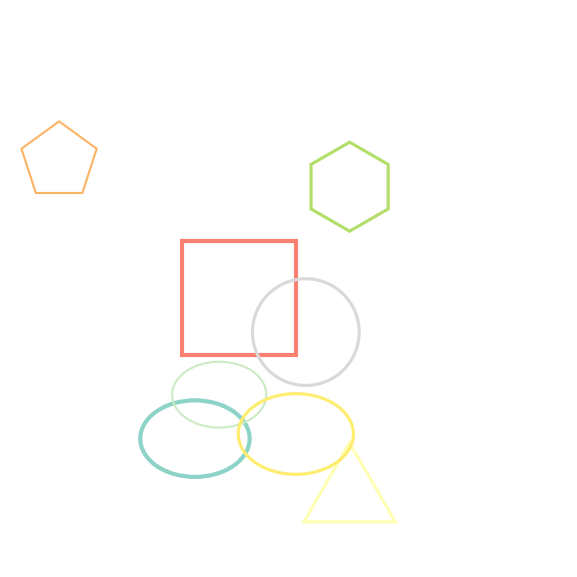[{"shape": "oval", "thickness": 2, "radius": 0.47, "center": [0.338, 0.24]}, {"shape": "triangle", "thickness": 1.5, "radius": 0.46, "center": [0.605, 0.141]}, {"shape": "square", "thickness": 2, "radius": 0.49, "center": [0.414, 0.483]}, {"shape": "pentagon", "thickness": 1, "radius": 0.34, "center": [0.102, 0.72]}, {"shape": "hexagon", "thickness": 1.5, "radius": 0.39, "center": [0.605, 0.676]}, {"shape": "circle", "thickness": 1.5, "radius": 0.46, "center": [0.53, 0.424]}, {"shape": "oval", "thickness": 1, "radius": 0.41, "center": [0.38, 0.316]}, {"shape": "oval", "thickness": 1.5, "radius": 0.5, "center": [0.512, 0.248]}]